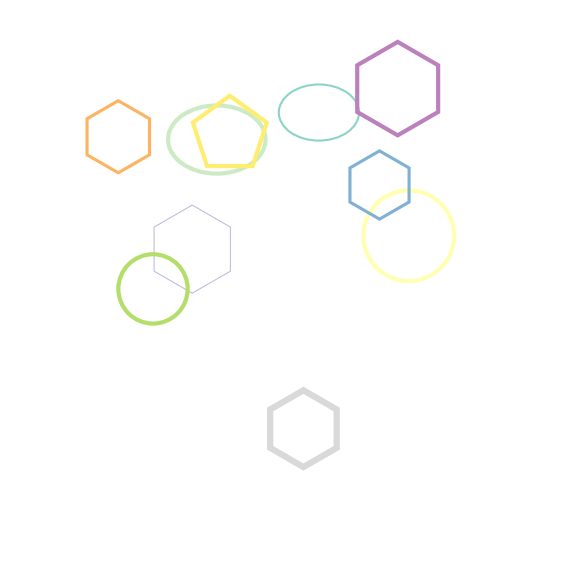[{"shape": "oval", "thickness": 1, "radius": 0.35, "center": [0.552, 0.804]}, {"shape": "circle", "thickness": 2, "radius": 0.39, "center": [0.708, 0.591]}, {"shape": "hexagon", "thickness": 0.5, "radius": 0.38, "center": [0.333, 0.568]}, {"shape": "hexagon", "thickness": 1.5, "radius": 0.3, "center": [0.657, 0.679]}, {"shape": "hexagon", "thickness": 1.5, "radius": 0.31, "center": [0.205, 0.762]}, {"shape": "circle", "thickness": 2, "radius": 0.3, "center": [0.265, 0.499]}, {"shape": "hexagon", "thickness": 3, "radius": 0.33, "center": [0.525, 0.257]}, {"shape": "hexagon", "thickness": 2, "radius": 0.4, "center": [0.689, 0.846]}, {"shape": "oval", "thickness": 2, "radius": 0.42, "center": [0.375, 0.758]}, {"shape": "pentagon", "thickness": 2, "radius": 0.34, "center": [0.398, 0.766]}]